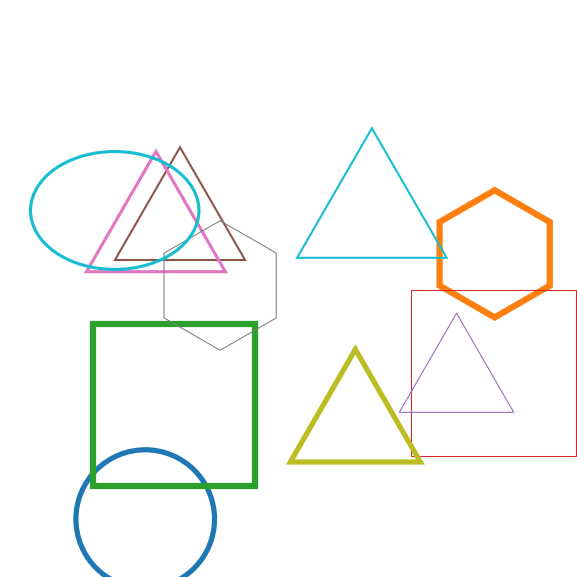[{"shape": "circle", "thickness": 2.5, "radius": 0.6, "center": [0.251, 0.1]}, {"shape": "hexagon", "thickness": 3, "radius": 0.55, "center": [0.857, 0.56]}, {"shape": "square", "thickness": 3, "radius": 0.7, "center": [0.301, 0.299]}, {"shape": "square", "thickness": 0.5, "radius": 0.72, "center": [0.854, 0.353]}, {"shape": "triangle", "thickness": 0.5, "radius": 0.57, "center": [0.791, 0.342]}, {"shape": "triangle", "thickness": 1, "radius": 0.65, "center": [0.312, 0.614]}, {"shape": "triangle", "thickness": 1.5, "radius": 0.69, "center": [0.27, 0.598]}, {"shape": "hexagon", "thickness": 0.5, "radius": 0.56, "center": [0.381, 0.505]}, {"shape": "triangle", "thickness": 2.5, "radius": 0.65, "center": [0.615, 0.264]}, {"shape": "triangle", "thickness": 1, "radius": 0.75, "center": [0.644, 0.628]}, {"shape": "oval", "thickness": 1.5, "radius": 0.73, "center": [0.199, 0.635]}]